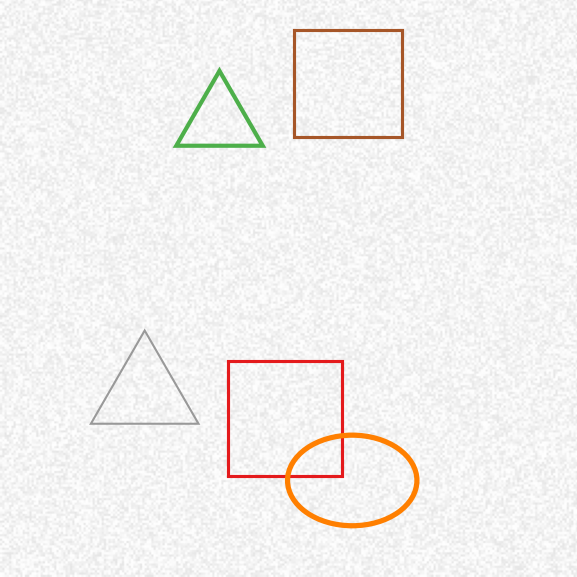[{"shape": "square", "thickness": 1.5, "radius": 0.49, "center": [0.493, 0.275]}, {"shape": "triangle", "thickness": 2, "radius": 0.43, "center": [0.38, 0.79]}, {"shape": "oval", "thickness": 2.5, "radius": 0.56, "center": [0.61, 0.167]}, {"shape": "square", "thickness": 1.5, "radius": 0.46, "center": [0.603, 0.854]}, {"shape": "triangle", "thickness": 1, "radius": 0.54, "center": [0.251, 0.319]}]